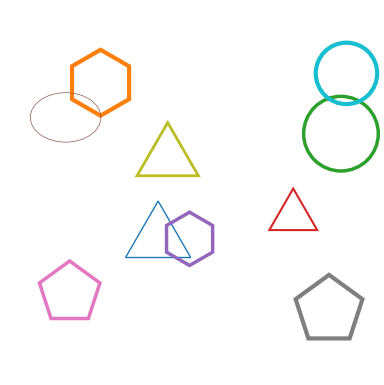[{"shape": "triangle", "thickness": 1, "radius": 0.49, "center": [0.411, 0.38]}, {"shape": "hexagon", "thickness": 3, "radius": 0.43, "center": [0.261, 0.785]}, {"shape": "circle", "thickness": 2.5, "radius": 0.48, "center": [0.886, 0.653]}, {"shape": "triangle", "thickness": 1.5, "radius": 0.36, "center": [0.762, 0.438]}, {"shape": "hexagon", "thickness": 2.5, "radius": 0.35, "center": [0.492, 0.38]}, {"shape": "oval", "thickness": 0.5, "radius": 0.46, "center": [0.17, 0.695]}, {"shape": "pentagon", "thickness": 2.5, "radius": 0.41, "center": [0.181, 0.24]}, {"shape": "pentagon", "thickness": 3, "radius": 0.46, "center": [0.855, 0.195]}, {"shape": "triangle", "thickness": 2, "radius": 0.46, "center": [0.436, 0.59]}, {"shape": "circle", "thickness": 3, "radius": 0.4, "center": [0.9, 0.809]}]